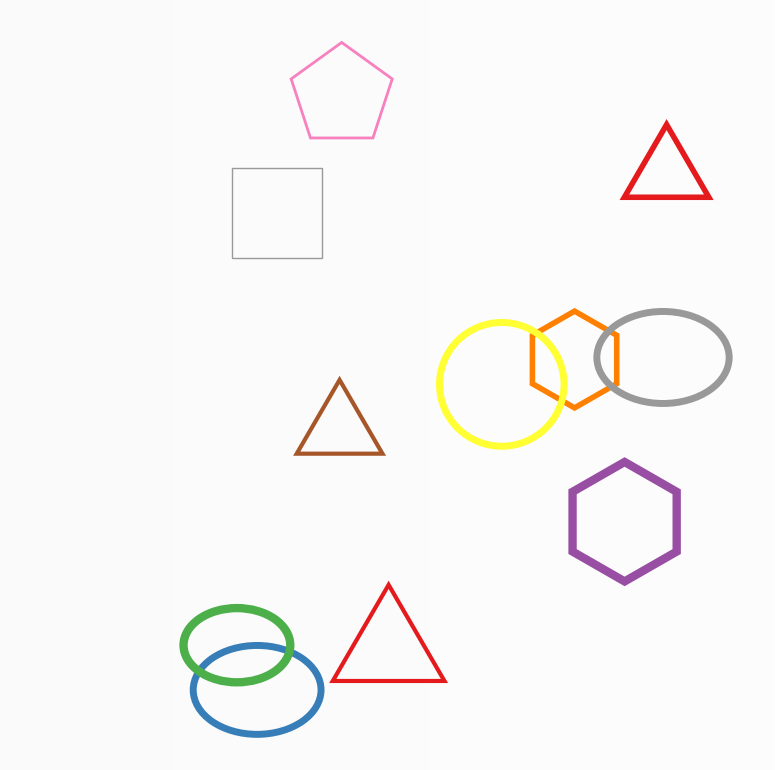[{"shape": "triangle", "thickness": 2, "radius": 0.31, "center": [0.86, 0.775]}, {"shape": "triangle", "thickness": 1.5, "radius": 0.42, "center": [0.501, 0.157]}, {"shape": "oval", "thickness": 2.5, "radius": 0.41, "center": [0.332, 0.104]}, {"shape": "oval", "thickness": 3, "radius": 0.34, "center": [0.306, 0.162]}, {"shape": "hexagon", "thickness": 3, "radius": 0.39, "center": [0.806, 0.322]}, {"shape": "hexagon", "thickness": 2, "radius": 0.31, "center": [0.741, 0.533]}, {"shape": "circle", "thickness": 2.5, "radius": 0.4, "center": [0.647, 0.501]}, {"shape": "triangle", "thickness": 1.5, "radius": 0.32, "center": [0.438, 0.443]}, {"shape": "pentagon", "thickness": 1, "radius": 0.34, "center": [0.441, 0.876]}, {"shape": "square", "thickness": 0.5, "radius": 0.29, "center": [0.358, 0.723]}, {"shape": "oval", "thickness": 2.5, "radius": 0.43, "center": [0.855, 0.536]}]